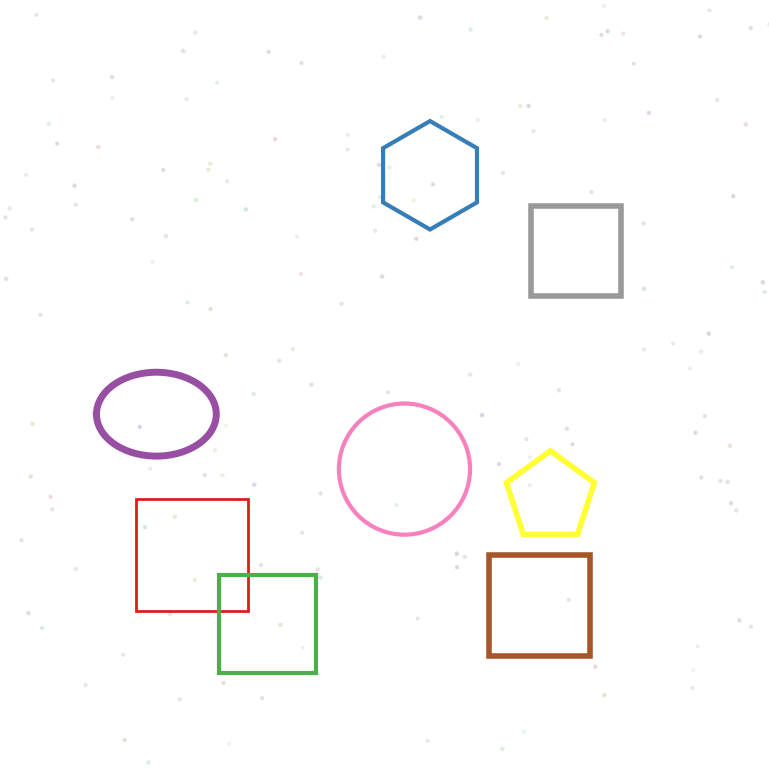[{"shape": "square", "thickness": 1, "radius": 0.36, "center": [0.25, 0.279]}, {"shape": "hexagon", "thickness": 1.5, "radius": 0.35, "center": [0.558, 0.772]}, {"shape": "square", "thickness": 1.5, "radius": 0.32, "center": [0.347, 0.189]}, {"shape": "oval", "thickness": 2.5, "radius": 0.39, "center": [0.203, 0.462]}, {"shape": "pentagon", "thickness": 2, "radius": 0.3, "center": [0.715, 0.355]}, {"shape": "square", "thickness": 2, "radius": 0.33, "center": [0.701, 0.214]}, {"shape": "circle", "thickness": 1.5, "radius": 0.43, "center": [0.525, 0.391]}, {"shape": "square", "thickness": 2, "radius": 0.29, "center": [0.748, 0.674]}]